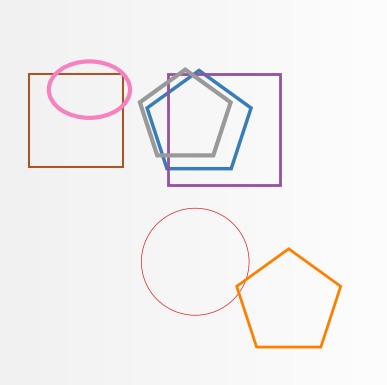[{"shape": "circle", "thickness": 0.5, "radius": 0.69, "center": [0.504, 0.32]}, {"shape": "pentagon", "thickness": 2.5, "radius": 0.71, "center": [0.514, 0.676]}, {"shape": "square", "thickness": 2, "radius": 0.72, "center": [0.578, 0.664]}, {"shape": "pentagon", "thickness": 2, "radius": 0.71, "center": [0.745, 0.213]}, {"shape": "square", "thickness": 1.5, "radius": 0.61, "center": [0.195, 0.686]}, {"shape": "oval", "thickness": 3, "radius": 0.52, "center": [0.231, 0.767]}, {"shape": "pentagon", "thickness": 3, "radius": 0.62, "center": [0.478, 0.696]}]